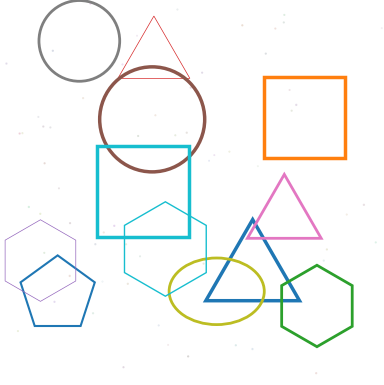[{"shape": "pentagon", "thickness": 1.5, "radius": 0.51, "center": [0.15, 0.235]}, {"shape": "triangle", "thickness": 2.5, "radius": 0.7, "center": [0.656, 0.289]}, {"shape": "square", "thickness": 2.5, "radius": 0.52, "center": [0.791, 0.695]}, {"shape": "hexagon", "thickness": 2, "radius": 0.53, "center": [0.823, 0.205]}, {"shape": "triangle", "thickness": 0.5, "radius": 0.54, "center": [0.4, 0.85]}, {"shape": "hexagon", "thickness": 0.5, "radius": 0.53, "center": [0.105, 0.323]}, {"shape": "circle", "thickness": 2.5, "radius": 0.68, "center": [0.395, 0.69]}, {"shape": "triangle", "thickness": 2, "radius": 0.55, "center": [0.738, 0.436]}, {"shape": "circle", "thickness": 2, "radius": 0.52, "center": [0.206, 0.894]}, {"shape": "oval", "thickness": 2, "radius": 0.62, "center": [0.563, 0.243]}, {"shape": "hexagon", "thickness": 1, "radius": 0.61, "center": [0.43, 0.353]}, {"shape": "square", "thickness": 2.5, "radius": 0.59, "center": [0.372, 0.503]}]